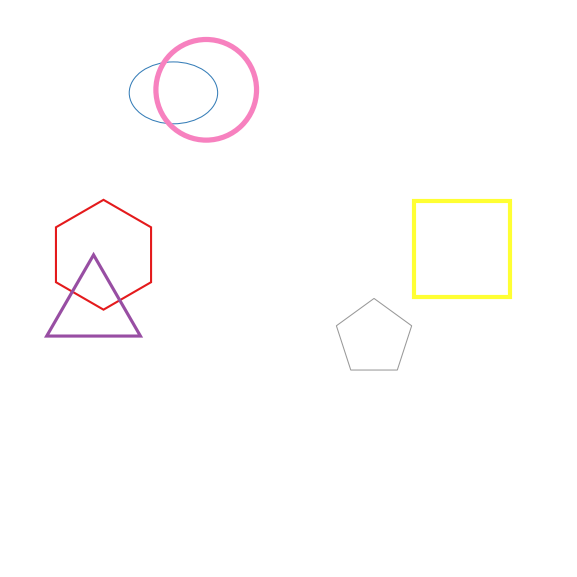[{"shape": "hexagon", "thickness": 1, "radius": 0.48, "center": [0.179, 0.558]}, {"shape": "oval", "thickness": 0.5, "radius": 0.38, "center": [0.3, 0.838]}, {"shape": "triangle", "thickness": 1.5, "radius": 0.47, "center": [0.162, 0.464]}, {"shape": "square", "thickness": 2, "radius": 0.41, "center": [0.8, 0.568]}, {"shape": "circle", "thickness": 2.5, "radius": 0.44, "center": [0.357, 0.844]}, {"shape": "pentagon", "thickness": 0.5, "radius": 0.34, "center": [0.648, 0.414]}]